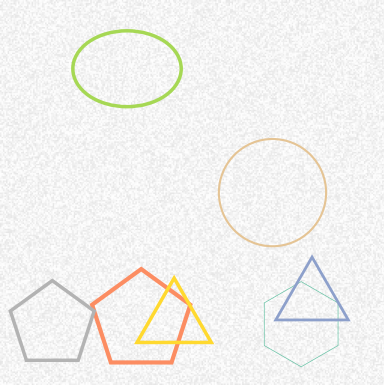[{"shape": "hexagon", "thickness": 0.5, "radius": 0.55, "center": [0.782, 0.158]}, {"shape": "pentagon", "thickness": 3, "radius": 0.67, "center": [0.367, 0.167]}, {"shape": "triangle", "thickness": 2, "radius": 0.54, "center": [0.81, 0.223]}, {"shape": "oval", "thickness": 2.5, "radius": 0.7, "center": [0.33, 0.821]}, {"shape": "triangle", "thickness": 2.5, "radius": 0.56, "center": [0.452, 0.166]}, {"shape": "circle", "thickness": 1.5, "radius": 0.7, "center": [0.708, 0.5]}, {"shape": "pentagon", "thickness": 2.5, "radius": 0.57, "center": [0.136, 0.157]}]